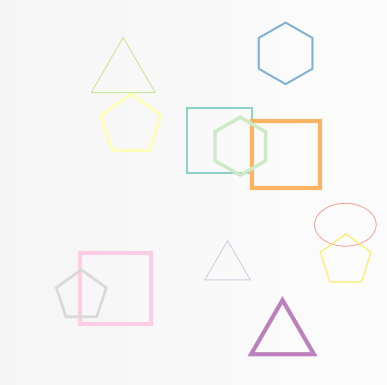[{"shape": "square", "thickness": 1.5, "radius": 0.42, "center": [0.566, 0.636]}, {"shape": "pentagon", "thickness": 2, "radius": 0.41, "center": [0.338, 0.675]}, {"shape": "triangle", "thickness": 0.5, "radius": 0.34, "center": [0.587, 0.307]}, {"shape": "oval", "thickness": 0.5, "radius": 0.4, "center": [0.891, 0.416]}, {"shape": "hexagon", "thickness": 1.5, "radius": 0.4, "center": [0.737, 0.861]}, {"shape": "square", "thickness": 3, "radius": 0.44, "center": [0.739, 0.599]}, {"shape": "triangle", "thickness": 0.5, "radius": 0.48, "center": [0.318, 0.807]}, {"shape": "square", "thickness": 3, "radius": 0.46, "center": [0.298, 0.252]}, {"shape": "pentagon", "thickness": 2, "radius": 0.34, "center": [0.21, 0.232]}, {"shape": "triangle", "thickness": 3, "radius": 0.47, "center": [0.729, 0.127]}, {"shape": "hexagon", "thickness": 2.5, "radius": 0.38, "center": [0.62, 0.62]}, {"shape": "pentagon", "thickness": 1, "radius": 0.34, "center": [0.892, 0.324]}]